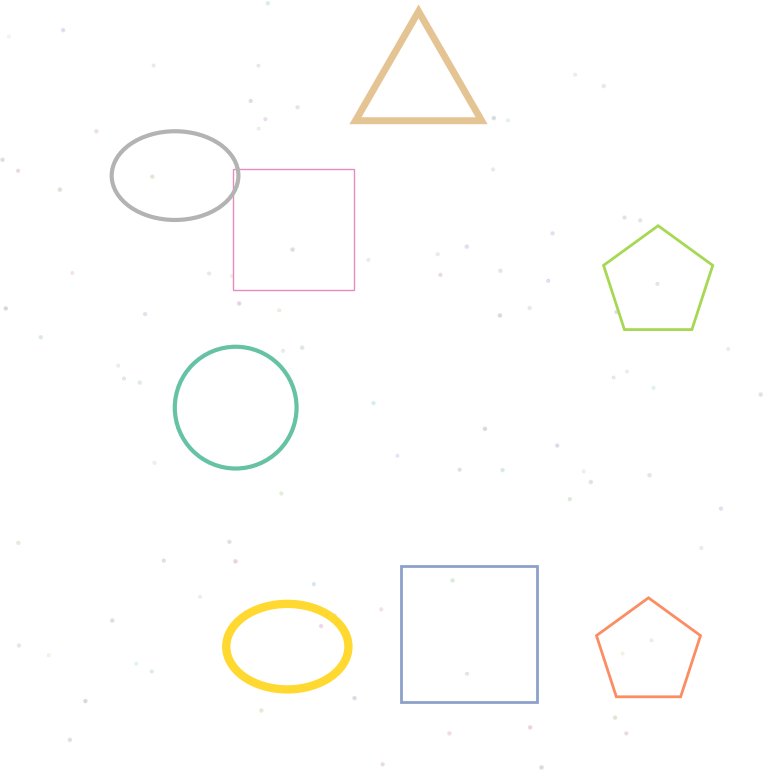[{"shape": "circle", "thickness": 1.5, "radius": 0.4, "center": [0.306, 0.471]}, {"shape": "pentagon", "thickness": 1, "radius": 0.36, "center": [0.842, 0.153]}, {"shape": "square", "thickness": 1, "radius": 0.44, "center": [0.609, 0.176]}, {"shape": "square", "thickness": 0.5, "radius": 0.39, "center": [0.381, 0.702]}, {"shape": "pentagon", "thickness": 1, "radius": 0.37, "center": [0.855, 0.632]}, {"shape": "oval", "thickness": 3, "radius": 0.4, "center": [0.373, 0.16]}, {"shape": "triangle", "thickness": 2.5, "radius": 0.47, "center": [0.544, 0.891]}, {"shape": "oval", "thickness": 1.5, "radius": 0.41, "center": [0.227, 0.772]}]